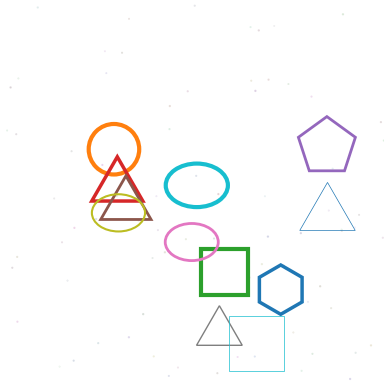[{"shape": "hexagon", "thickness": 2.5, "radius": 0.32, "center": [0.729, 0.248]}, {"shape": "triangle", "thickness": 0.5, "radius": 0.42, "center": [0.851, 0.443]}, {"shape": "circle", "thickness": 3, "radius": 0.33, "center": [0.296, 0.612]}, {"shape": "square", "thickness": 3, "radius": 0.3, "center": [0.584, 0.294]}, {"shape": "triangle", "thickness": 2.5, "radius": 0.38, "center": [0.305, 0.516]}, {"shape": "pentagon", "thickness": 2, "radius": 0.39, "center": [0.849, 0.619]}, {"shape": "triangle", "thickness": 2, "radius": 0.38, "center": [0.327, 0.468]}, {"shape": "oval", "thickness": 2, "radius": 0.34, "center": [0.498, 0.371]}, {"shape": "triangle", "thickness": 1, "radius": 0.34, "center": [0.57, 0.137]}, {"shape": "oval", "thickness": 1.5, "radius": 0.35, "center": [0.308, 0.447]}, {"shape": "square", "thickness": 0.5, "radius": 0.36, "center": [0.665, 0.108]}, {"shape": "oval", "thickness": 3, "radius": 0.4, "center": [0.511, 0.519]}]